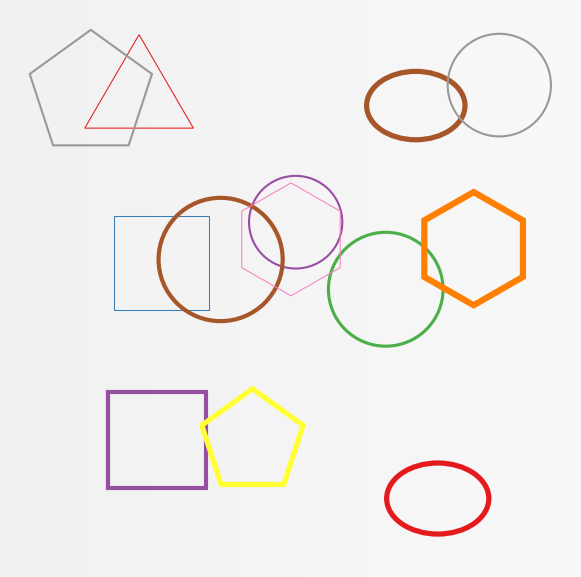[{"shape": "oval", "thickness": 2.5, "radius": 0.44, "center": [0.753, 0.136]}, {"shape": "triangle", "thickness": 0.5, "radius": 0.54, "center": [0.239, 0.831]}, {"shape": "square", "thickness": 0.5, "radius": 0.41, "center": [0.277, 0.544]}, {"shape": "circle", "thickness": 1.5, "radius": 0.49, "center": [0.664, 0.498]}, {"shape": "circle", "thickness": 1, "radius": 0.4, "center": [0.509, 0.614]}, {"shape": "square", "thickness": 2, "radius": 0.42, "center": [0.27, 0.237]}, {"shape": "hexagon", "thickness": 3, "radius": 0.49, "center": [0.815, 0.569]}, {"shape": "pentagon", "thickness": 2.5, "radius": 0.46, "center": [0.434, 0.234]}, {"shape": "circle", "thickness": 2, "radius": 0.53, "center": [0.38, 0.55]}, {"shape": "oval", "thickness": 2.5, "radius": 0.42, "center": [0.715, 0.816]}, {"shape": "hexagon", "thickness": 0.5, "radius": 0.49, "center": [0.501, 0.585]}, {"shape": "circle", "thickness": 1, "radius": 0.44, "center": [0.859, 0.852]}, {"shape": "pentagon", "thickness": 1, "radius": 0.55, "center": [0.156, 0.837]}]